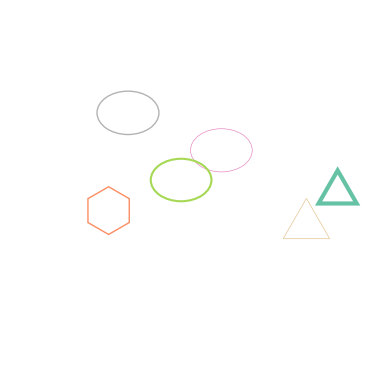[{"shape": "triangle", "thickness": 3, "radius": 0.29, "center": [0.877, 0.5]}, {"shape": "hexagon", "thickness": 1, "radius": 0.31, "center": [0.282, 0.453]}, {"shape": "oval", "thickness": 0.5, "radius": 0.4, "center": [0.575, 0.61]}, {"shape": "oval", "thickness": 1.5, "radius": 0.39, "center": [0.47, 0.532]}, {"shape": "triangle", "thickness": 0.5, "radius": 0.35, "center": [0.796, 0.415]}, {"shape": "oval", "thickness": 1, "radius": 0.4, "center": [0.332, 0.707]}]